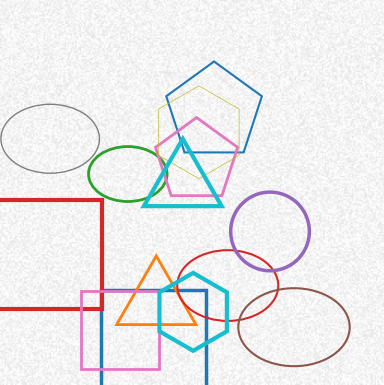[{"shape": "square", "thickness": 2.5, "radius": 0.68, "center": [0.399, 0.11]}, {"shape": "pentagon", "thickness": 1.5, "radius": 0.65, "center": [0.556, 0.71]}, {"shape": "triangle", "thickness": 2, "radius": 0.59, "center": [0.406, 0.216]}, {"shape": "oval", "thickness": 2, "radius": 0.51, "center": [0.332, 0.548]}, {"shape": "oval", "thickness": 1.5, "radius": 0.66, "center": [0.592, 0.258]}, {"shape": "square", "thickness": 3, "radius": 0.71, "center": [0.122, 0.338]}, {"shape": "circle", "thickness": 2.5, "radius": 0.51, "center": [0.701, 0.399]}, {"shape": "oval", "thickness": 1.5, "radius": 0.72, "center": [0.764, 0.15]}, {"shape": "pentagon", "thickness": 2, "radius": 0.56, "center": [0.511, 0.583]}, {"shape": "square", "thickness": 2, "radius": 0.51, "center": [0.312, 0.143]}, {"shape": "oval", "thickness": 1, "radius": 0.64, "center": [0.13, 0.64]}, {"shape": "hexagon", "thickness": 0.5, "radius": 0.6, "center": [0.517, 0.657]}, {"shape": "triangle", "thickness": 3, "radius": 0.58, "center": [0.475, 0.523]}, {"shape": "hexagon", "thickness": 3, "radius": 0.51, "center": [0.502, 0.19]}]